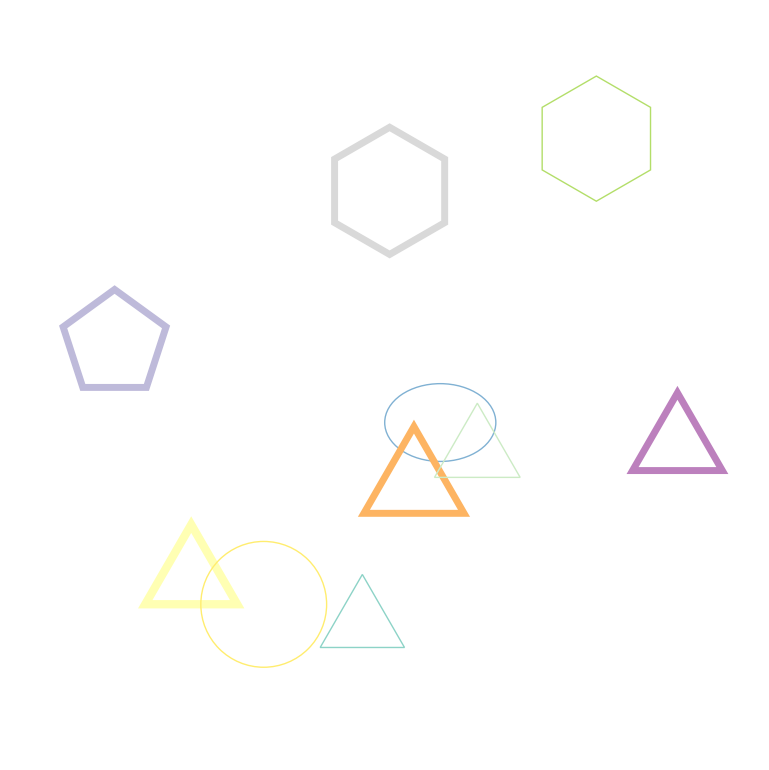[{"shape": "triangle", "thickness": 0.5, "radius": 0.32, "center": [0.471, 0.191]}, {"shape": "triangle", "thickness": 3, "radius": 0.34, "center": [0.248, 0.25]}, {"shape": "pentagon", "thickness": 2.5, "radius": 0.35, "center": [0.149, 0.554]}, {"shape": "oval", "thickness": 0.5, "radius": 0.36, "center": [0.572, 0.451]}, {"shape": "triangle", "thickness": 2.5, "radius": 0.38, "center": [0.538, 0.371]}, {"shape": "hexagon", "thickness": 0.5, "radius": 0.41, "center": [0.774, 0.82]}, {"shape": "hexagon", "thickness": 2.5, "radius": 0.41, "center": [0.506, 0.752]}, {"shape": "triangle", "thickness": 2.5, "radius": 0.34, "center": [0.88, 0.423]}, {"shape": "triangle", "thickness": 0.5, "radius": 0.32, "center": [0.62, 0.412]}, {"shape": "circle", "thickness": 0.5, "radius": 0.41, "center": [0.342, 0.215]}]